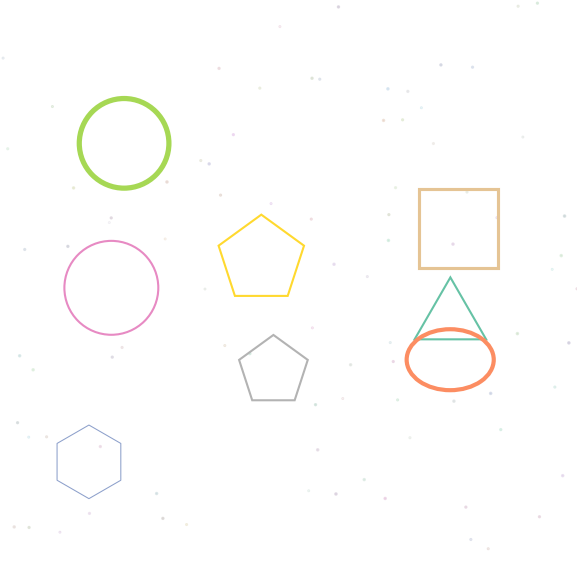[{"shape": "triangle", "thickness": 1, "radius": 0.36, "center": [0.78, 0.447]}, {"shape": "oval", "thickness": 2, "radius": 0.38, "center": [0.78, 0.376]}, {"shape": "hexagon", "thickness": 0.5, "radius": 0.32, "center": [0.154, 0.199]}, {"shape": "circle", "thickness": 1, "radius": 0.41, "center": [0.193, 0.501]}, {"shape": "circle", "thickness": 2.5, "radius": 0.39, "center": [0.215, 0.751]}, {"shape": "pentagon", "thickness": 1, "radius": 0.39, "center": [0.452, 0.55]}, {"shape": "square", "thickness": 1.5, "radius": 0.34, "center": [0.794, 0.603]}, {"shape": "pentagon", "thickness": 1, "radius": 0.31, "center": [0.473, 0.357]}]